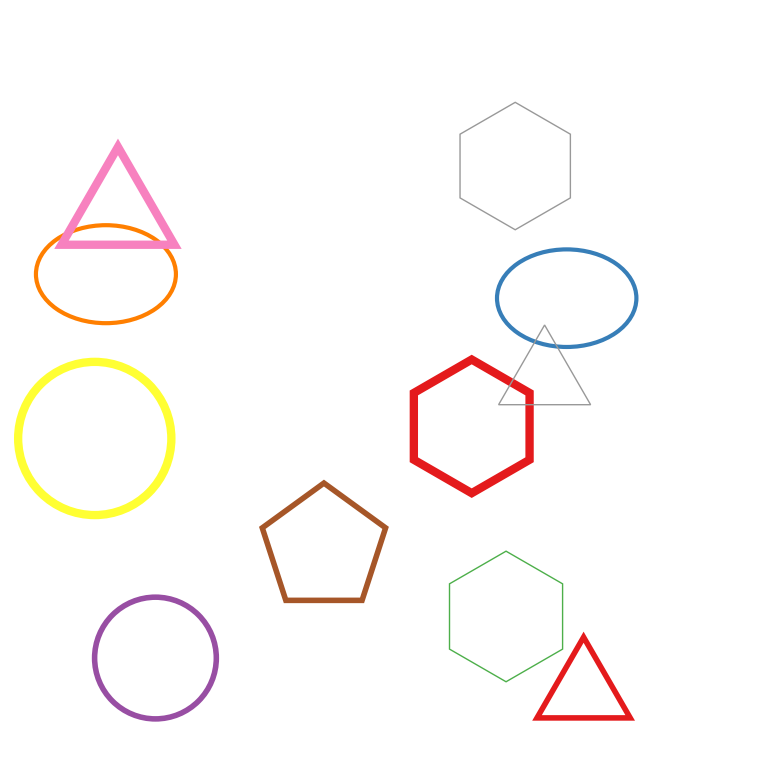[{"shape": "hexagon", "thickness": 3, "radius": 0.43, "center": [0.613, 0.446]}, {"shape": "triangle", "thickness": 2, "radius": 0.35, "center": [0.758, 0.103]}, {"shape": "oval", "thickness": 1.5, "radius": 0.45, "center": [0.736, 0.613]}, {"shape": "hexagon", "thickness": 0.5, "radius": 0.42, "center": [0.657, 0.199]}, {"shape": "circle", "thickness": 2, "radius": 0.4, "center": [0.202, 0.145]}, {"shape": "oval", "thickness": 1.5, "radius": 0.45, "center": [0.138, 0.644]}, {"shape": "circle", "thickness": 3, "radius": 0.5, "center": [0.123, 0.431]}, {"shape": "pentagon", "thickness": 2, "radius": 0.42, "center": [0.421, 0.288]}, {"shape": "triangle", "thickness": 3, "radius": 0.42, "center": [0.153, 0.724]}, {"shape": "triangle", "thickness": 0.5, "radius": 0.34, "center": [0.707, 0.509]}, {"shape": "hexagon", "thickness": 0.5, "radius": 0.41, "center": [0.669, 0.784]}]